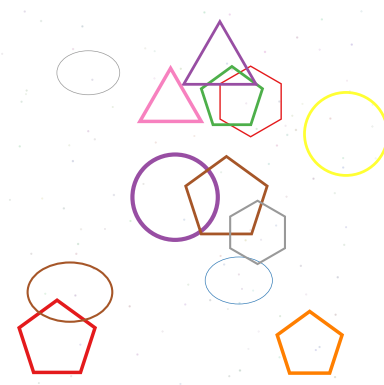[{"shape": "pentagon", "thickness": 2.5, "radius": 0.52, "center": [0.148, 0.117]}, {"shape": "hexagon", "thickness": 1, "radius": 0.46, "center": [0.651, 0.736]}, {"shape": "oval", "thickness": 0.5, "radius": 0.44, "center": [0.62, 0.271]}, {"shape": "pentagon", "thickness": 2, "radius": 0.42, "center": [0.602, 0.744]}, {"shape": "triangle", "thickness": 2, "radius": 0.54, "center": [0.571, 0.835]}, {"shape": "circle", "thickness": 3, "radius": 0.55, "center": [0.455, 0.488]}, {"shape": "pentagon", "thickness": 2.5, "radius": 0.44, "center": [0.804, 0.103]}, {"shape": "circle", "thickness": 2, "radius": 0.54, "center": [0.899, 0.652]}, {"shape": "pentagon", "thickness": 2, "radius": 0.56, "center": [0.588, 0.482]}, {"shape": "oval", "thickness": 1.5, "radius": 0.55, "center": [0.182, 0.241]}, {"shape": "triangle", "thickness": 2.5, "radius": 0.46, "center": [0.443, 0.731]}, {"shape": "hexagon", "thickness": 1.5, "radius": 0.41, "center": [0.669, 0.396]}, {"shape": "oval", "thickness": 0.5, "radius": 0.41, "center": [0.229, 0.811]}]